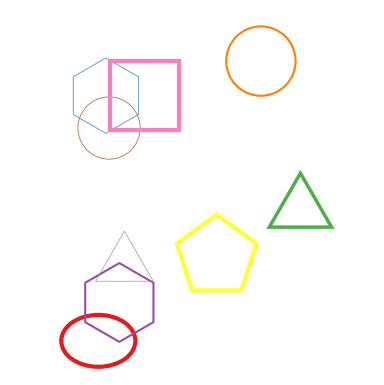[{"shape": "oval", "thickness": 3, "radius": 0.48, "center": [0.255, 0.115]}, {"shape": "hexagon", "thickness": 0.5, "radius": 0.49, "center": [0.275, 0.752]}, {"shape": "triangle", "thickness": 2.5, "radius": 0.47, "center": [0.78, 0.457]}, {"shape": "hexagon", "thickness": 1.5, "radius": 0.51, "center": [0.31, 0.214]}, {"shape": "circle", "thickness": 1.5, "radius": 0.45, "center": [0.678, 0.841]}, {"shape": "pentagon", "thickness": 3, "radius": 0.54, "center": [0.563, 0.334]}, {"shape": "circle", "thickness": 0.5, "radius": 0.4, "center": [0.283, 0.667]}, {"shape": "square", "thickness": 3, "radius": 0.45, "center": [0.375, 0.751]}, {"shape": "triangle", "thickness": 0.5, "radius": 0.43, "center": [0.323, 0.313]}]